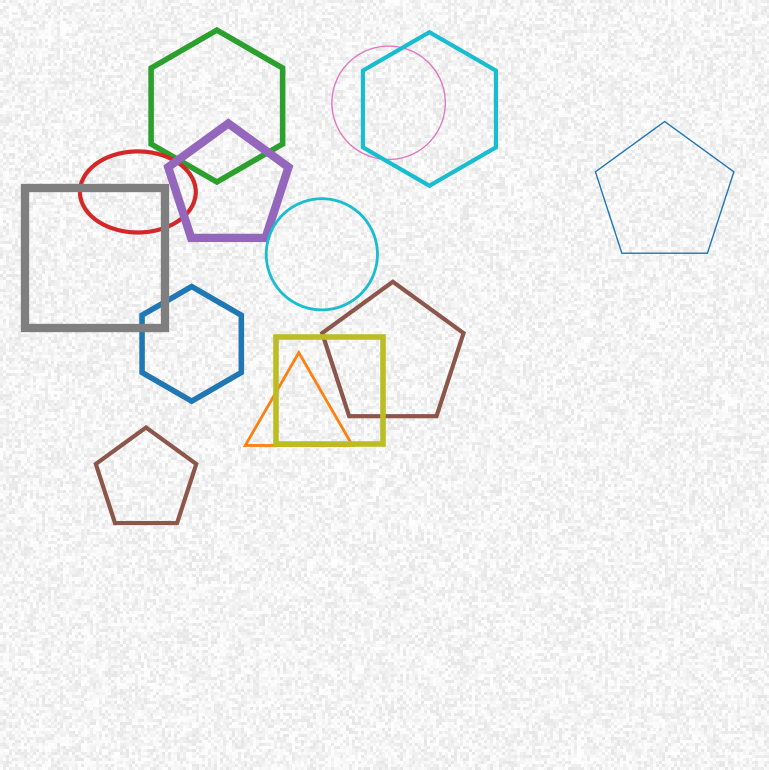[{"shape": "pentagon", "thickness": 0.5, "radius": 0.47, "center": [0.863, 0.748]}, {"shape": "hexagon", "thickness": 2, "radius": 0.37, "center": [0.249, 0.553]}, {"shape": "triangle", "thickness": 1, "radius": 0.4, "center": [0.388, 0.462]}, {"shape": "hexagon", "thickness": 2, "radius": 0.49, "center": [0.282, 0.862]}, {"shape": "oval", "thickness": 1.5, "radius": 0.38, "center": [0.179, 0.751]}, {"shape": "pentagon", "thickness": 3, "radius": 0.41, "center": [0.297, 0.757]}, {"shape": "pentagon", "thickness": 1.5, "radius": 0.48, "center": [0.51, 0.538]}, {"shape": "pentagon", "thickness": 1.5, "radius": 0.34, "center": [0.19, 0.376]}, {"shape": "circle", "thickness": 0.5, "radius": 0.37, "center": [0.505, 0.866]}, {"shape": "square", "thickness": 3, "radius": 0.45, "center": [0.124, 0.665]}, {"shape": "square", "thickness": 2, "radius": 0.35, "center": [0.428, 0.493]}, {"shape": "hexagon", "thickness": 1.5, "radius": 0.5, "center": [0.558, 0.858]}, {"shape": "circle", "thickness": 1, "radius": 0.36, "center": [0.418, 0.67]}]